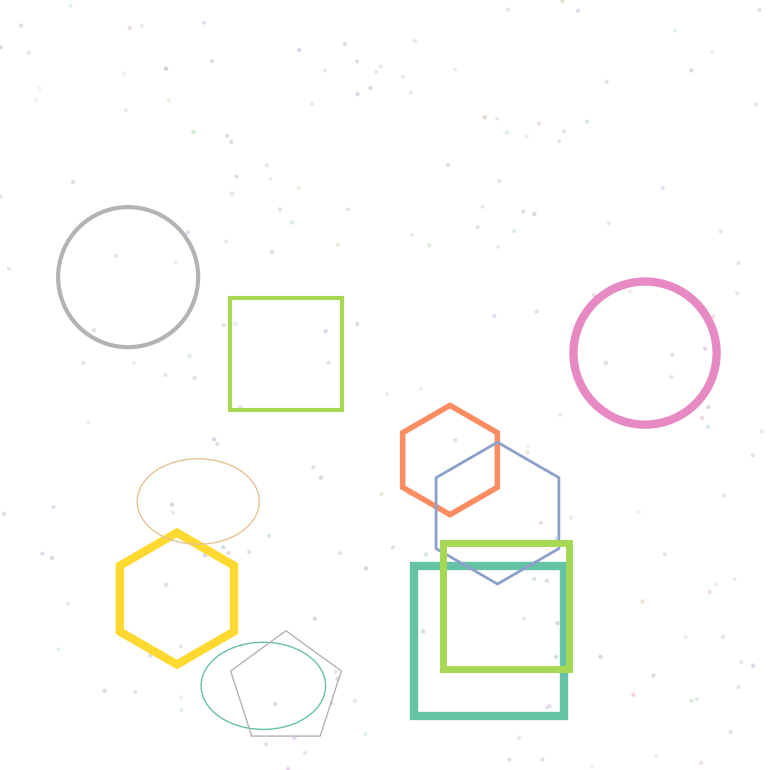[{"shape": "oval", "thickness": 0.5, "radius": 0.4, "center": [0.342, 0.109]}, {"shape": "square", "thickness": 3, "radius": 0.49, "center": [0.635, 0.167]}, {"shape": "hexagon", "thickness": 2, "radius": 0.35, "center": [0.584, 0.403]}, {"shape": "hexagon", "thickness": 1, "radius": 0.46, "center": [0.646, 0.334]}, {"shape": "circle", "thickness": 3, "radius": 0.46, "center": [0.838, 0.541]}, {"shape": "square", "thickness": 2.5, "radius": 0.41, "center": [0.657, 0.213]}, {"shape": "square", "thickness": 1.5, "radius": 0.36, "center": [0.372, 0.54]}, {"shape": "hexagon", "thickness": 3, "radius": 0.43, "center": [0.23, 0.223]}, {"shape": "oval", "thickness": 0.5, "radius": 0.4, "center": [0.257, 0.349]}, {"shape": "pentagon", "thickness": 0.5, "radius": 0.38, "center": [0.371, 0.105]}, {"shape": "circle", "thickness": 1.5, "radius": 0.45, "center": [0.166, 0.64]}]